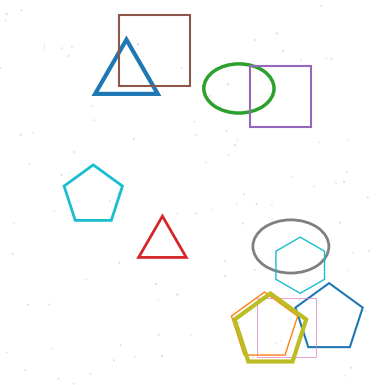[{"shape": "pentagon", "thickness": 1.5, "radius": 0.46, "center": [0.855, 0.173]}, {"shape": "triangle", "thickness": 3, "radius": 0.47, "center": [0.328, 0.803]}, {"shape": "pentagon", "thickness": 1, "radius": 0.45, "center": [0.687, 0.151]}, {"shape": "oval", "thickness": 2.5, "radius": 0.46, "center": [0.621, 0.77]}, {"shape": "triangle", "thickness": 2, "radius": 0.36, "center": [0.422, 0.367]}, {"shape": "square", "thickness": 1.5, "radius": 0.4, "center": [0.729, 0.749]}, {"shape": "square", "thickness": 1.5, "radius": 0.46, "center": [0.402, 0.868]}, {"shape": "square", "thickness": 0.5, "radius": 0.38, "center": [0.744, 0.149]}, {"shape": "oval", "thickness": 2, "radius": 0.49, "center": [0.756, 0.36]}, {"shape": "pentagon", "thickness": 3, "radius": 0.49, "center": [0.702, 0.14]}, {"shape": "hexagon", "thickness": 1, "radius": 0.36, "center": [0.78, 0.311]}, {"shape": "pentagon", "thickness": 2, "radius": 0.4, "center": [0.242, 0.492]}]